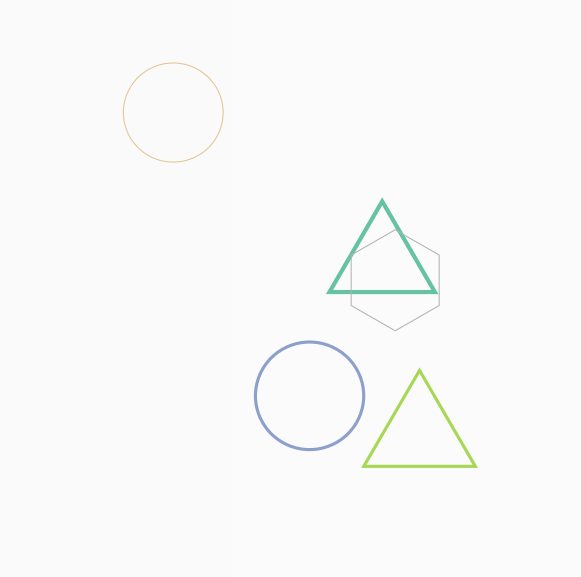[{"shape": "triangle", "thickness": 2, "radius": 0.52, "center": [0.658, 0.546]}, {"shape": "circle", "thickness": 1.5, "radius": 0.47, "center": [0.533, 0.314]}, {"shape": "triangle", "thickness": 1.5, "radius": 0.55, "center": [0.722, 0.247]}, {"shape": "circle", "thickness": 0.5, "radius": 0.43, "center": [0.298, 0.804]}, {"shape": "hexagon", "thickness": 0.5, "radius": 0.44, "center": [0.68, 0.514]}]